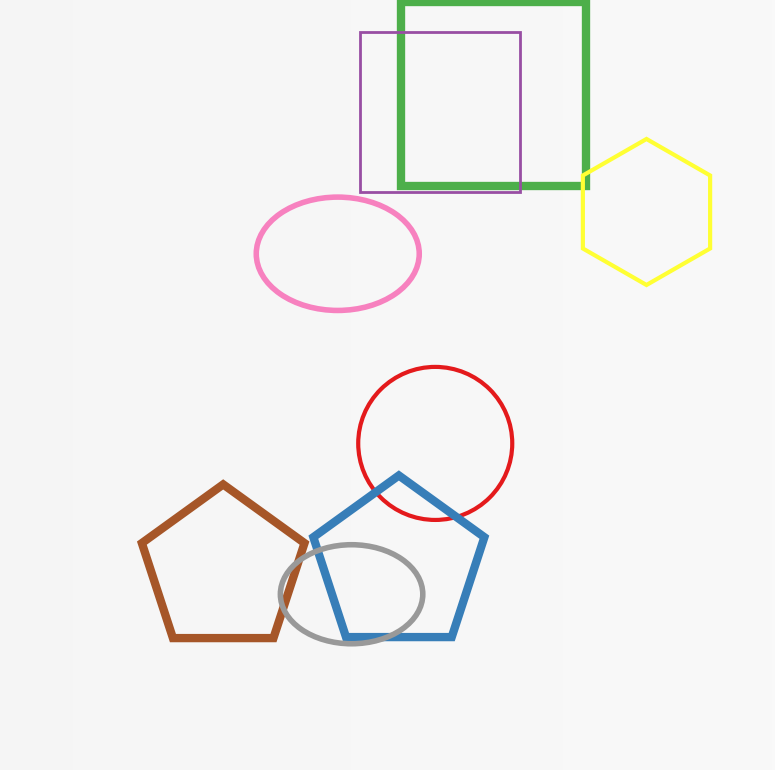[{"shape": "circle", "thickness": 1.5, "radius": 0.5, "center": [0.562, 0.424]}, {"shape": "pentagon", "thickness": 3, "radius": 0.58, "center": [0.515, 0.266]}, {"shape": "square", "thickness": 3, "radius": 0.6, "center": [0.637, 0.878]}, {"shape": "square", "thickness": 1, "radius": 0.52, "center": [0.567, 0.854]}, {"shape": "hexagon", "thickness": 1.5, "radius": 0.47, "center": [0.834, 0.725]}, {"shape": "pentagon", "thickness": 3, "radius": 0.55, "center": [0.288, 0.261]}, {"shape": "oval", "thickness": 2, "radius": 0.53, "center": [0.436, 0.67]}, {"shape": "oval", "thickness": 2, "radius": 0.46, "center": [0.454, 0.228]}]